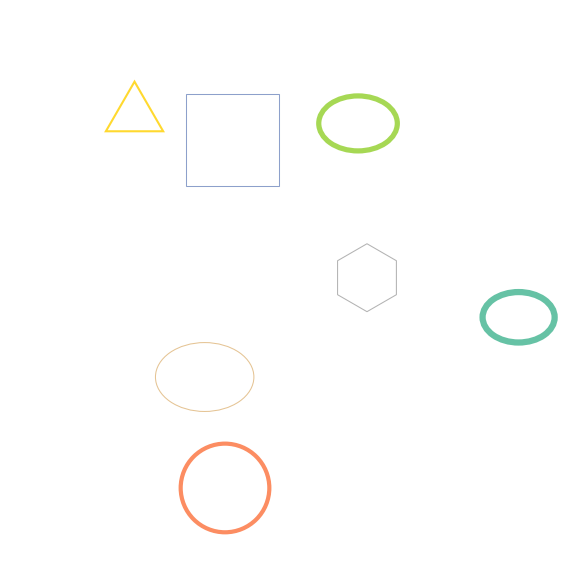[{"shape": "oval", "thickness": 3, "radius": 0.31, "center": [0.898, 0.45]}, {"shape": "circle", "thickness": 2, "radius": 0.38, "center": [0.39, 0.154]}, {"shape": "square", "thickness": 0.5, "radius": 0.4, "center": [0.402, 0.757]}, {"shape": "oval", "thickness": 2.5, "radius": 0.34, "center": [0.62, 0.785]}, {"shape": "triangle", "thickness": 1, "radius": 0.29, "center": [0.233, 0.8]}, {"shape": "oval", "thickness": 0.5, "radius": 0.43, "center": [0.354, 0.346]}, {"shape": "hexagon", "thickness": 0.5, "radius": 0.29, "center": [0.635, 0.518]}]